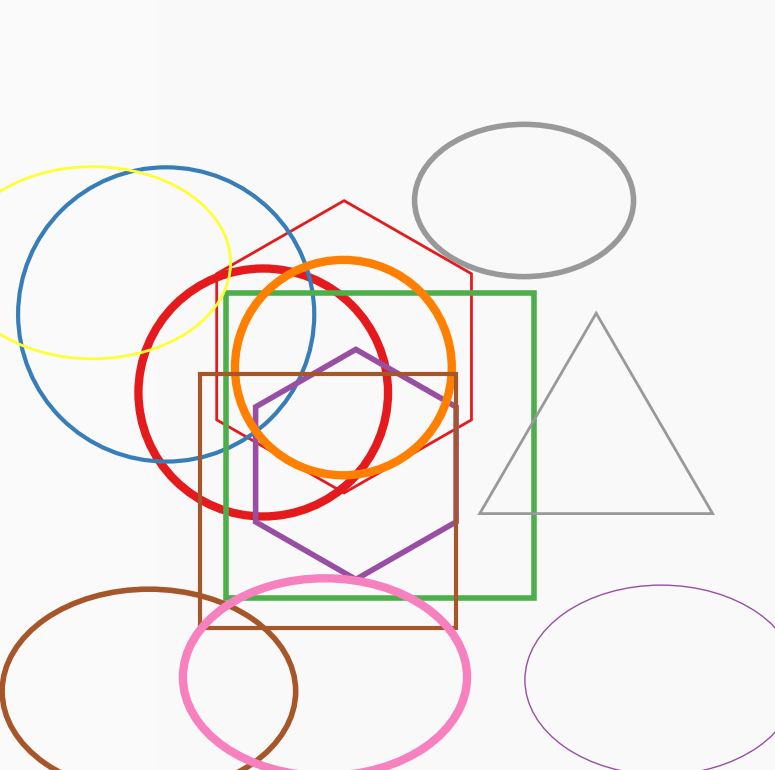[{"shape": "hexagon", "thickness": 1, "radius": 0.95, "center": [0.444, 0.55]}, {"shape": "circle", "thickness": 3, "radius": 0.81, "center": [0.34, 0.49]}, {"shape": "circle", "thickness": 1.5, "radius": 0.96, "center": [0.214, 0.592]}, {"shape": "square", "thickness": 2, "radius": 0.99, "center": [0.49, 0.421]}, {"shape": "oval", "thickness": 0.5, "radius": 0.88, "center": [0.853, 0.117]}, {"shape": "hexagon", "thickness": 2, "radius": 0.75, "center": [0.459, 0.397]}, {"shape": "circle", "thickness": 3, "radius": 0.7, "center": [0.443, 0.523]}, {"shape": "oval", "thickness": 1, "radius": 0.89, "center": [0.119, 0.659]}, {"shape": "oval", "thickness": 2, "radius": 0.95, "center": [0.192, 0.102]}, {"shape": "square", "thickness": 1.5, "radius": 0.82, "center": [0.423, 0.349]}, {"shape": "oval", "thickness": 3, "radius": 0.92, "center": [0.419, 0.121]}, {"shape": "triangle", "thickness": 1, "radius": 0.87, "center": [0.769, 0.42]}, {"shape": "oval", "thickness": 2, "radius": 0.71, "center": [0.676, 0.74]}]